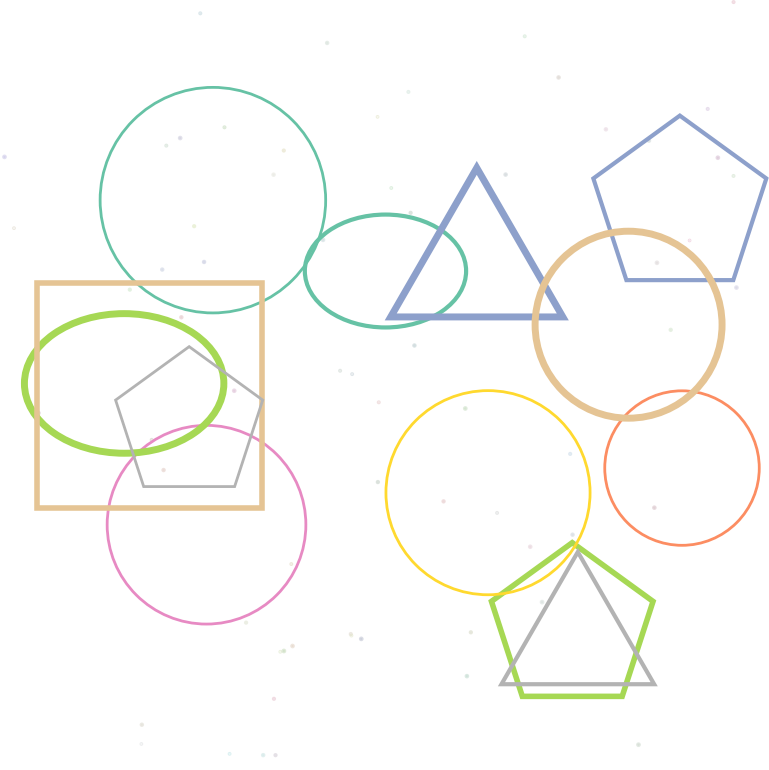[{"shape": "oval", "thickness": 1.5, "radius": 0.52, "center": [0.501, 0.648]}, {"shape": "circle", "thickness": 1, "radius": 0.73, "center": [0.276, 0.74]}, {"shape": "circle", "thickness": 1, "radius": 0.5, "center": [0.886, 0.392]}, {"shape": "triangle", "thickness": 2.5, "radius": 0.65, "center": [0.619, 0.653]}, {"shape": "pentagon", "thickness": 1.5, "radius": 0.59, "center": [0.883, 0.732]}, {"shape": "circle", "thickness": 1, "radius": 0.65, "center": [0.268, 0.319]}, {"shape": "pentagon", "thickness": 2, "radius": 0.55, "center": [0.743, 0.185]}, {"shape": "oval", "thickness": 2.5, "radius": 0.65, "center": [0.161, 0.502]}, {"shape": "circle", "thickness": 1, "radius": 0.66, "center": [0.634, 0.36]}, {"shape": "circle", "thickness": 2.5, "radius": 0.61, "center": [0.816, 0.578]}, {"shape": "square", "thickness": 2, "radius": 0.73, "center": [0.194, 0.486]}, {"shape": "pentagon", "thickness": 1, "radius": 0.5, "center": [0.246, 0.449]}, {"shape": "triangle", "thickness": 1.5, "radius": 0.57, "center": [0.75, 0.169]}]